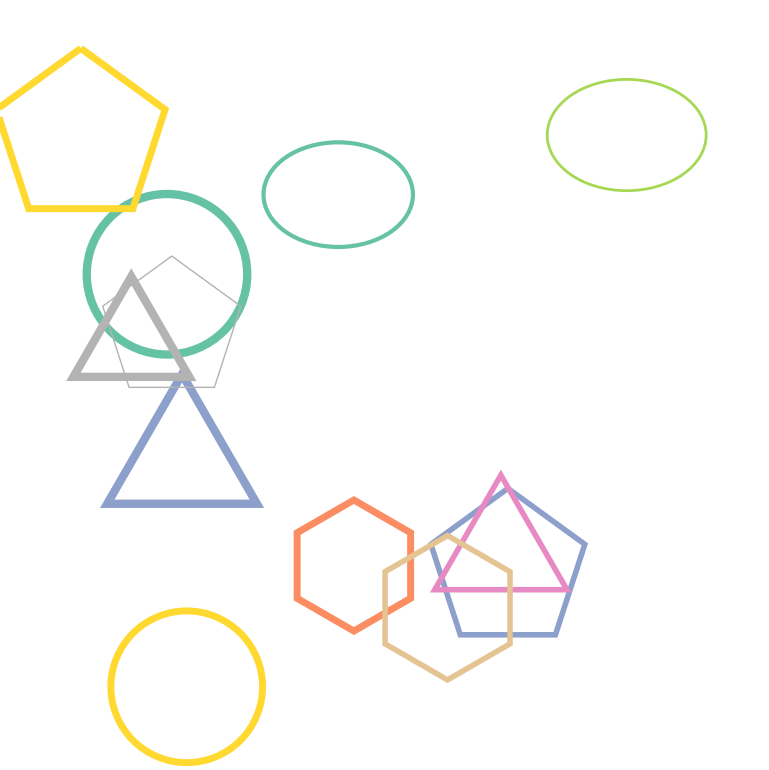[{"shape": "circle", "thickness": 3, "radius": 0.52, "center": [0.217, 0.644]}, {"shape": "oval", "thickness": 1.5, "radius": 0.49, "center": [0.439, 0.747]}, {"shape": "hexagon", "thickness": 2.5, "radius": 0.43, "center": [0.46, 0.266]}, {"shape": "pentagon", "thickness": 2, "radius": 0.53, "center": [0.66, 0.261]}, {"shape": "triangle", "thickness": 3, "radius": 0.56, "center": [0.236, 0.402]}, {"shape": "triangle", "thickness": 2, "radius": 0.5, "center": [0.65, 0.284]}, {"shape": "oval", "thickness": 1, "radius": 0.52, "center": [0.814, 0.825]}, {"shape": "circle", "thickness": 2.5, "radius": 0.49, "center": [0.242, 0.108]}, {"shape": "pentagon", "thickness": 2.5, "radius": 0.58, "center": [0.105, 0.822]}, {"shape": "hexagon", "thickness": 2, "radius": 0.47, "center": [0.581, 0.211]}, {"shape": "triangle", "thickness": 3, "radius": 0.43, "center": [0.171, 0.554]}, {"shape": "pentagon", "thickness": 0.5, "radius": 0.47, "center": [0.223, 0.573]}]